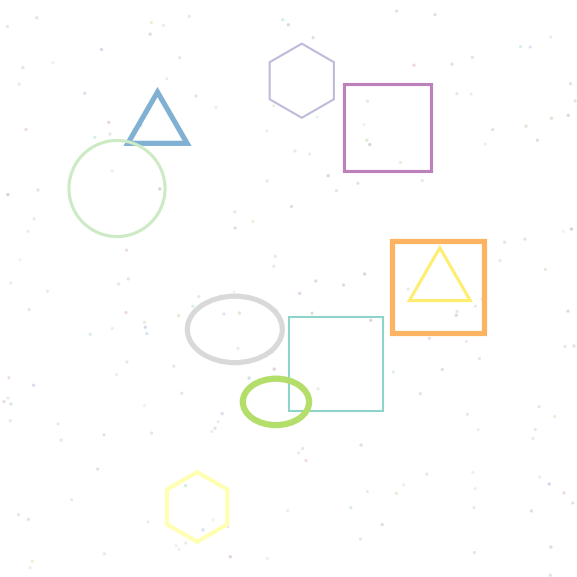[{"shape": "square", "thickness": 1, "radius": 0.41, "center": [0.582, 0.369]}, {"shape": "hexagon", "thickness": 2, "radius": 0.3, "center": [0.341, 0.121]}, {"shape": "hexagon", "thickness": 1, "radius": 0.32, "center": [0.523, 0.859]}, {"shape": "triangle", "thickness": 2.5, "radius": 0.3, "center": [0.273, 0.781]}, {"shape": "square", "thickness": 2.5, "radius": 0.4, "center": [0.758, 0.502]}, {"shape": "oval", "thickness": 3, "radius": 0.29, "center": [0.478, 0.303]}, {"shape": "oval", "thickness": 2.5, "radius": 0.41, "center": [0.407, 0.429]}, {"shape": "square", "thickness": 1.5, "radius": 0.38, "center": [0.671, 0.778]}, {"shape": "circle", "thickness": 1.5, "radius": 0.42, "center": [0.203, 0.673]}, {"shape": "triangle", "thickness": 1.5, "radius": 0.3, "center": [0.762, 0.509]}]